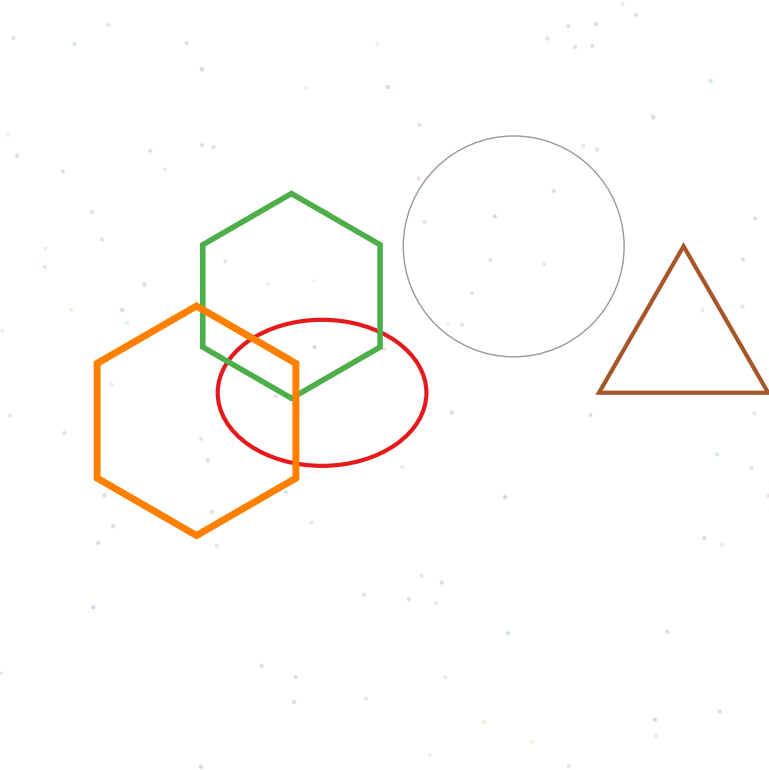[{"shape": "oval", "thickness": 1.5, "radius": 0.68, "center": [0.418, 0.49]}, {"shape": "hexagon", "thickness": 2, "radius": 0.66, "center": [0.378, 0.616]}, {"shape": "hexagon", "thickness": 2.5, "radius": 0.75, "center": [0.255, 0.454]}, {"shape": "triangle", "thickness": 1.5, "radius": 0.63, "center": [0.888, 0.553]}, {"shape": "circle", "thickness": 0.5, "radius": 0.72, "center": [0.667, 0.68]}]